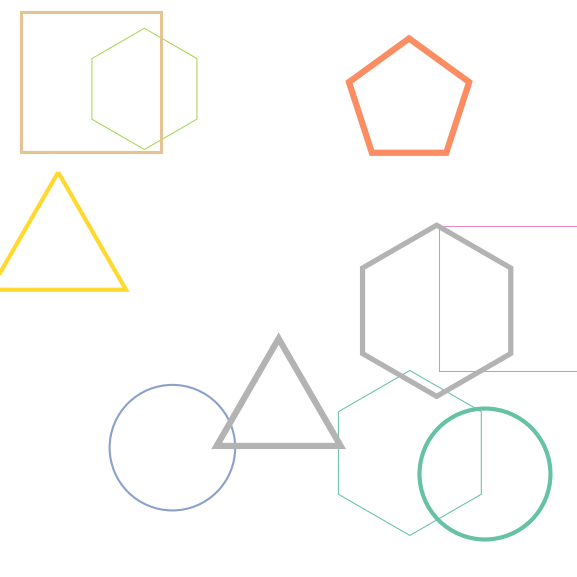[{"shape": "hexagon", "thickness": 0.5, "radius": 0.71, "center": [0.71, 0.215]}, {"shape": "circle", "thickness": 2, "radius": 0.57, "center": [0.84, 0.178]}, {"shape": "pentagon", "thickness": 3, "radius": 0.55, "center": [0.708, 0.823]}, {"shape": "circle", "thickness": 1, "radius": 0.54, "center": [0.299, 0.224]}, {"shape": "square", "thickness": 0.5, "radius": 0.63, "center": [0.885, 0.482]}, {"shape": "hexagon", "thickness": 0.5, "radius": 0.52, "center": [0.25, 0.845]}, {"shape": "triangle", "thickness": 2, "radius": 0.68, "center": [0.101, 0.565]}, {"shape": "square", "thickness": 1.5, "radius": 0.6, "center": [0.157, 0.857]}, {"shape": "hexagon", "thickness": 2.5, "radius": 0.74, "center": [0.756, 0.461]}, {"shape": "triangle", "thickness": 3, "radius": 0.62, "center": [0.483, 0.289]}]